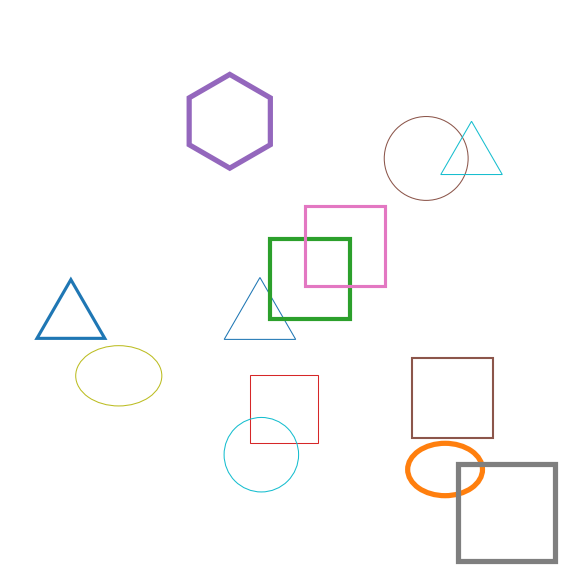[{"shape": "triangle", "thickness": 1.5, "radius": 0.34, "center": [0.123, 0.447]}, {"shape": "triangle", "thickness": 0.5, "radius": 0.36, "center": [0.45, 0.447]}, {"shape": "oval", "thickness": 2.5, "radius": 0.32, "center": [0.771, 0.186]}, {"shape": "square", "thickness": 2, "radius": 0.35, "center": [0.536, 0.516]}, {"shape": "square", "thickness": 0.5, "radius": 0.29, "center": [0.492, 0.291]}, {"shape": "hexagon", "thickness": 2.5, "radius": 0.41, "center": [0.398, 0.789]}, {"shape": "circle", "thickness": 0.5, "radius": 0.36, "center": [0.738, 0.725]}, {"shape": "square", "thickness": 1, "radius": 0.35, "center": [0.784, 0.31]}, {"shape": "square", "thickness": 1.5, "radius": 0.35, "center": [0.597, 0.573]}, {"shape": "square", "thickness": 2.5, "radius": 0.42, "center": [0.877, 0.112]}, {"shape": "oval", "thickness": 0.5, "radius": 0.37, "center": [0.206, 0.348]}, {"shape": "circle", "thickness": 0.5, "radius": 0.32, "center": [0.453, 0.212]}, {"shape": "triangle", "thickness": 0.5, "radius": 0.31, "center": [0.817, 0.728]}]